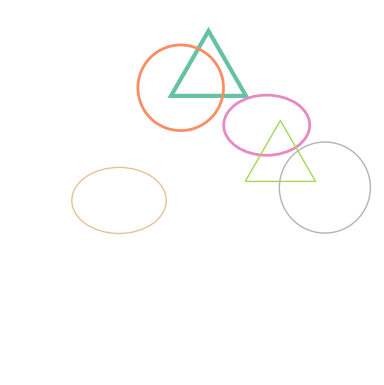[{"shape": "triangle", "thickness": 3, "radius": 0.56, "center": [0.542, 0.807]}, {"shape": "circle", "thickness": 2, "radius": 0.56, "center": [0.469, 0.772]}, {"shape": "oval", "thickness": 2, "radius": 0.56, "center": [0.693, 0.675]}, {"shape": "triangle", "thickness": 1, "radius": 0.53, "center": [0.728, 0.582]}, {"shape": "oval", "thickness": 1, "radius": 0.61, "center": [0.309, 0.479]}, {"shape": "circle", "thickness": 1, "radius": 0.59, "center": [0.844, 0.513]}]